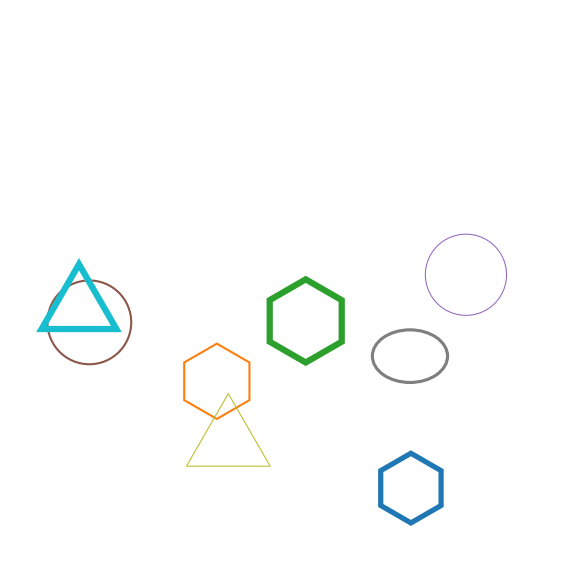[{"shape": "hexagon", "thickness": 2.5, "radius": 0.3, "center": [0.712, 0.154]}, {"shape": "hexagon", "thickness": 1, "radius": 0.33, "center": [0.375, 0.339]}, {"shape": "hexagon", "thickness": 3, "radius": 0.36, "center": [0.529, 0.443]}, {"shape": "circle", "thickness": 0.5, "radius": 0.35, "center": [0.807, 0.523]}, {"shape": "circle", "thickness": 1, "radius": 0.36, "center": [0.155, 0.441]}, {"shape": "oval", "thickness": 1.5, "radius": 0.33, "center": [0.71, 0.382]}, {"shape": "triangle", "thickness": 0.5, "radius": 0.42, "center": [0.395, 0.234]}, {"shape": "triangle", "thickness": 3, "radius": 0.37, "center": [0.137, 0.467]}]